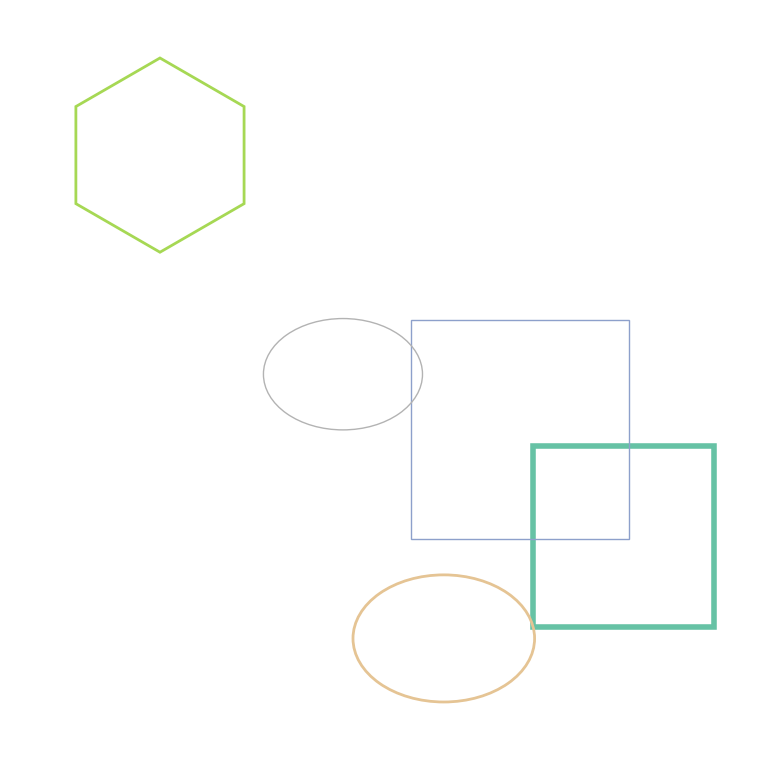[{"shape": "square", "thickness": 2, "radius": 0.59, "center": [0.81, 0.303]}, {"shape": "square", "thickness": 0.5, "radius": 0.71, "center": [0.675, 0.442]}, {"shape": "hexagon", "thickness": 1, "radius": 0.63, "center": [0.208, 0.799]}, {"shape": "oval", "thickness": 1, "radius": 0.59, "center": [0.576, 0.171]}, {"shape": "oval", "thickness": 0.5, "radius": 0.52, "center": [0.445, 0.514]}]